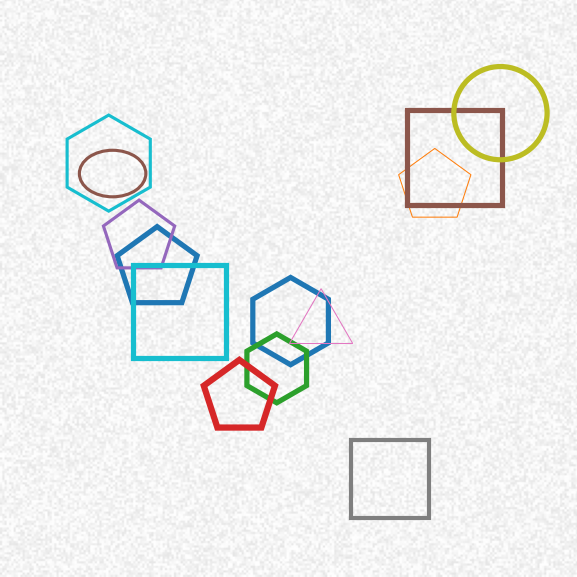[{"shape": "hexagon", "thickness": 2.5, "radius": 0.38, "center": [0.503, 0.443]}, {"shape": "pentagon", "thickness": 2.5, "radius": 0.36, "center": [0.272, 0.534]}, {"shape": "pentagon", "thickness": 0.5, "radius": 0.33, "center": [0.753, 0.676]}, {"shape": "hexagon", "thickness": 2.5, "radius": 0.3, "center": [0.479, 0.361]}, {"shape": "pentagon", "thickness": 3, "radius": 0.32, "center": [0.414, 0.311]}, {"shape": "pentagon", "thickness": 1.5, "radius": 0.32, "center": [0.241, 0.588]}, {"shape": "oval", "thickness": 1.5, "radius": 0.29, "center": [0.195, 0.699]}, {"shape": "square", "thickness": 2.5, "radius": 0.41, "center": [0.787, 0.727]}, {"shape": "triangle", "thickness": 0.5, "radius": 0.32, "center": [0.556, 0.436]}, {"shape": "square", "thickness": 2, "radius": 0.34, "center": [0.675, 0.169]}, {"shape": "circle", "thickness": 2.5, "radius": 0.4, "center": [0.867, 0.803]}, {"shape": "square", "thickness": 2.5, "radius": 0.4, "center": [0.311, 0.46]}, {"shape": "hexagon", "thickness": 1.5, "radius": 0.42, "center": [0.188, 0.717]}]